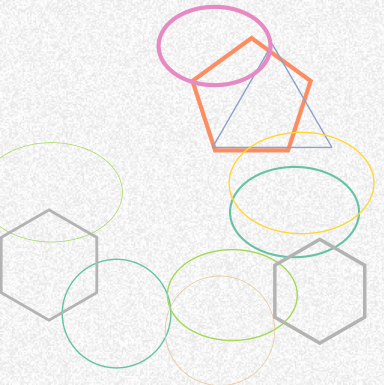[{"shape": "oval", "thickness": 1.5, "radius": 0.84, "center": [0.765, 0.449]}, {"shape": "circle", "thickness": 1, "radius": 0.71, "center": [0.303, 0.185]}, {"shape": "pentagon", "thickness": 3, "radius": 0.81, "center": [0.653, 0.74]}, {"shape": "triangle", "thickness": 1, "radius": 0.9, "center": [0.707, 0.707]}, {"shape": "oval", "thickness": 3, "radius": 0.73, "center": [0.557, 0.881]}, {"shape": "oval", "thickness": 1, "radius": 0.84, "center": [0.604, 0.234]}, {"shape": "oval", "thickness": 0.5, "radius": 0.92, "center": [0.134, 0.5]}, {"shape": "oval", "thickness": 1, "radius": 0.94, "center": [0.783, 0.525]}, {"shape": "circle", "thickness": 0.5, "radius": 0.71, "center": [0.571, 0.141]}, {"shape": "hexagon", "thickness": 2, "radius": 0.72, "center": [0.127, 0.312]}, {"shape": "hexagon", "thickness": 2.5, "radius": 0.67, "center": [0.831, 0.244]}]